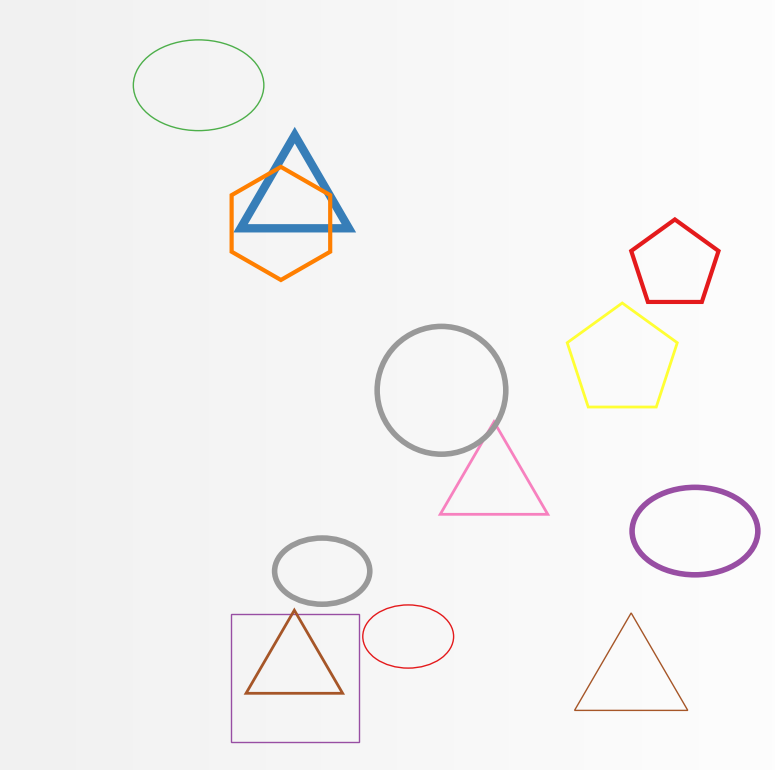[{"shape": "oval", "thickness": 0.5, "radius": 0.29, "center": [0.527, 0.173]}, {"shape": "pentagon", "thickness": 1.5, "radius": 0.3, "center": [0.871, 0.656]}, {"shape": "triangle", "thickness": 3, "radius": 0.4, "center": [0.38, 0.744]}, {"shape": "oval", "thickness": 0.5, "radius": 0.42, "center": [0.256, 0.889]}, {"shape": "square", "thickness": 0.5, "radius": 0.41, "center": [0.381, 0.119]}, {"shape": "oval", "thickness": 2, "radius": 0.41, "center": [0.897, 0.31]}, {"shape": "hexagon", "thickness": 1.5, "radius": 0.37, "center": [0.362, 0.71]}, {"shape": "pentagon", "thickness": 1, "radius": 0.37, "center": [0.803, 0.532]}, {"shape": "triangle", "thickness": 0.5, "radius": 0.42, "center": [0.814, 0.12]}, {"shape": "triangle", "thickness": 1, "radius": 0.36, "center": [0.38, 0.136]}, {"shape": "triangle", "thickness": 1, "radius": 0.4, "center": [0.637, 0.372]}, {"shape": "circle", "thickness": 2, "radius": 0.41, "center": [0.57, 0.493]}, {"shape": "oval", "thickness": 2, "radius": 0.31, "center": [0.416, 0.258]}]